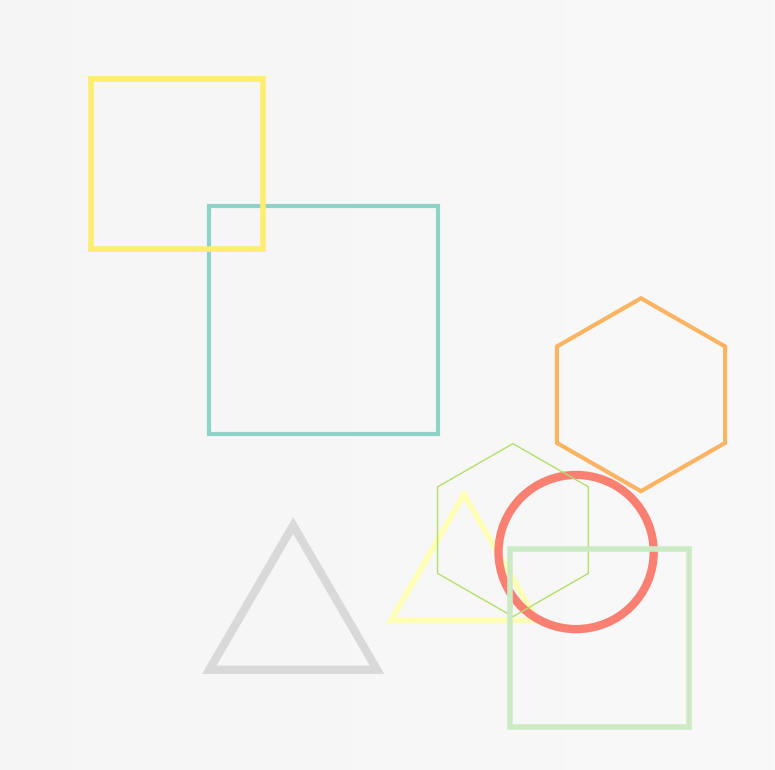[{"shape": "square", "thickness": 1.5, "radius": 0.74, "center": [0.417, 0.585]}, {"shape": "triangle", "thickness": 2, "radius": 0.54, "center": [0.599, 0.249]}, {"shape": "circle", "thickness": 3, "radius": 0.5, "center": [0.743, 0.283]}, {"shape": "hexagon", "thickness": 1.5, "radius": 0.63, "center": [0.827, 0.487]}, {"shape": "hexagon", "thickness": 0.5, "radius": 0.56, "center": [0.662, 0.312]}, {"shape": "triangle", "thickness": 3, "radius": 0.62, "center": [0.378, 0.193]}, {"shape": "square", "thickness": 2, "radius": 0.58, "center": [0.774, 0.172]}, {"shape": "square", "thickness": 2, "radius": 0.55, "center": [0.229, 0.787]}]